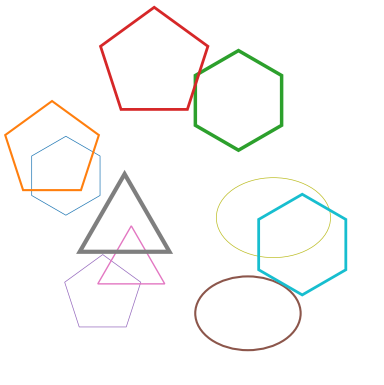[{"shape": "hexagon", "thickness": 0.5, "radius": 0.51, "center": [0.171, 0.544]}, {"shape": "pentagon", "thickness": 1.5, "radius": 0.64, "center": [0.135, 0.61]}, {"shape": "hexagon", "thickness": 2.5, "radius": 0.65, "center": [0.619, 0.739]}, {"shape": "pentagon", "thickness": 2, "radius": 0.73, "center": [0.401, 0.834]}, {"shape": "pentagon", "thickness": 0.5, "radius": 0.52, "center": [0.267, 0.235]}, {"shape": "oval", "thickness": 1.5, "radius": 0.68, "center": [0.644, 0.186]}, {"shape": "triangle", "thickness": 1, "radius": 0.5, "center": [0.341, 0.313]}, {"shape": "triangle", "thickness": 3, "radius": 0.67, "center": [0.324, 0.413]}, {"shape": "oval", "thickness": 0.5, "radius": 0.74, "center": [0.71, 0.435]}, {"shape": "hexagon", "thickness": 2, "radius": 0.65, "center": [0.785, 0.365]}]